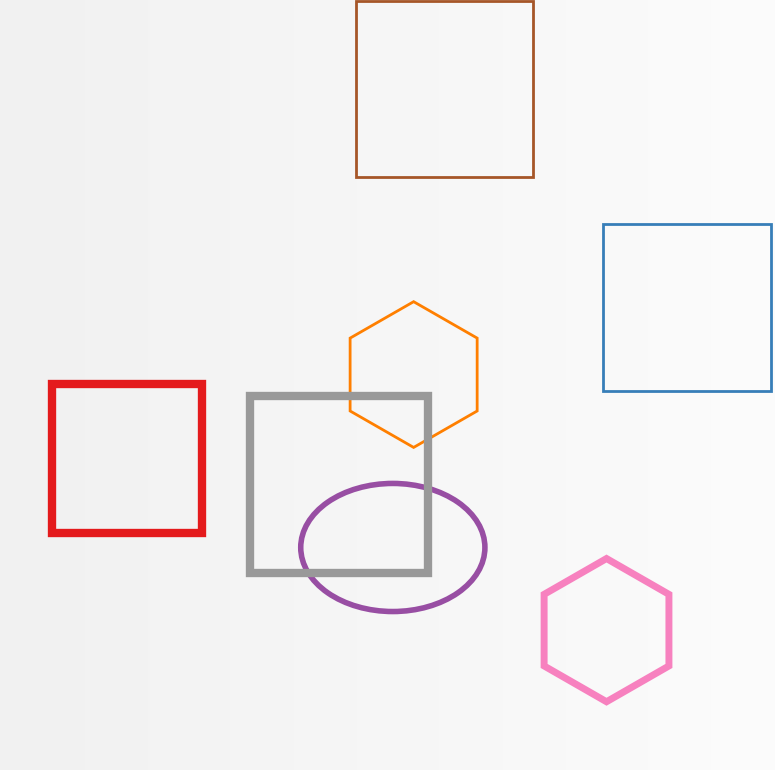[{"shape": "square", "thickness": 3, "radius": 0.48, "center": [0.163, 0.405]}, {"shape": "square", "thickness": 1, "radius": 0.54, "center": [0.887, 0.601]}, {"shape": "oval", "thickness": 2, "radius": 0.59, "center": [0.507, 0.289]}, {"shape": "hexagon", "thickness": 1, "radius": 0.47, "center": [0.534, 0.514]}, {"shape": "square", "thickness": 1, "radius": 0.57, "center": [0.574, 0.884]}, {"shape": "hexagon", "thickness": 2.5, "radius": 0.46, "center": [0.783, 0.182]}, {"shape": "square", "thickness": 3, "radius": 0.58, "center": [0.438, 0.371]}]